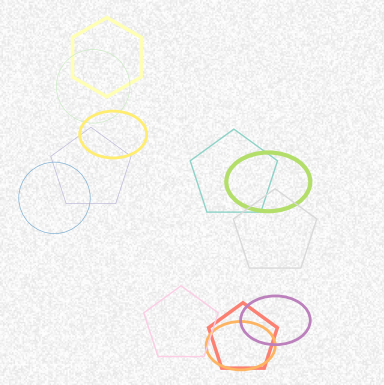[{"shape": "pentagon", "thickness": 1, "radius": 0.6, "center": [0.607, 0.545]}, {"shape": "hexagon", "thickness": 2.5, "radius": 0.51, "center": [0.278, 0.852]}, {"shape": "pentagon", "thickness": 0.5, "radius": 0.55, "center": [0.236, 0.56]}, {"shape": "pentagon", "thickness": 2.5, "radius": 0.47, "center": [0.631, 0.12]}, {"shape": "circle", "thickness": 0.5, "radius": 0.46, "center": [0.142, 0.486]}, {"shape": "oval", "thickness": 2, "radius": 0.45, "center": [0.625, 0.102]}, {"shape": "oval", "thickness": 3, "radius": 0.55, "center": [0.697, 0.528]}, {"shape": "pentagon", "thickness": 1, "radius": 0.51, "center": [0.47, 0.156]}, {"shape": "pentagon", "thickness": 1, "radius": 0.57, "center": [0.714, 0.396]}, {"shape": "oval", "thickness": 2, "radius": 0.45, "center": [0.715, 0.168]}, {"shape": "circle", "thickness": 0.5, "radius": 0.48, "center": [0.242, 0.776]}, {"shape": "oval", "thickness": 2, "radius": 0.43, "center": [0.294, 0.651]}]